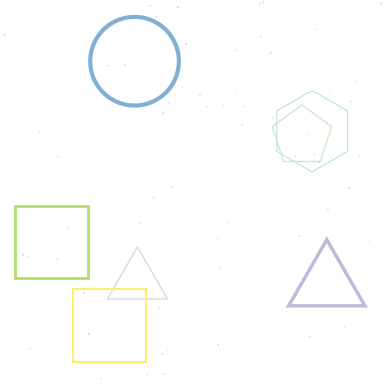[{"shape": "hexagon", "thickness": 0.5, "radius": 0.53, "center": [0.811, 0.659]}, {"shape": "triangle", "thickness": 2.5, "radius": 0.57, "center": [0.849, 0.263]}, {"shape": "circle", "thickness": 3, "radius": 0.58, "center": [0.349, 0.841]}, {"shape": "square", "thickness": 2, "radius": 0.47, "center": [0.134, 0.372]}, {"shape": "triangle", "thickness": 1, "radius": 0.45, "center": [0.357, 0.269]}, {"shape": "pentagon", "thickness": 1, "radius": 0.41, "center": [0.784, 0.646]}, {"shape": "square", "thickness": 1.5, "radius": 0.47, "center": [0.284, 0.155]}]